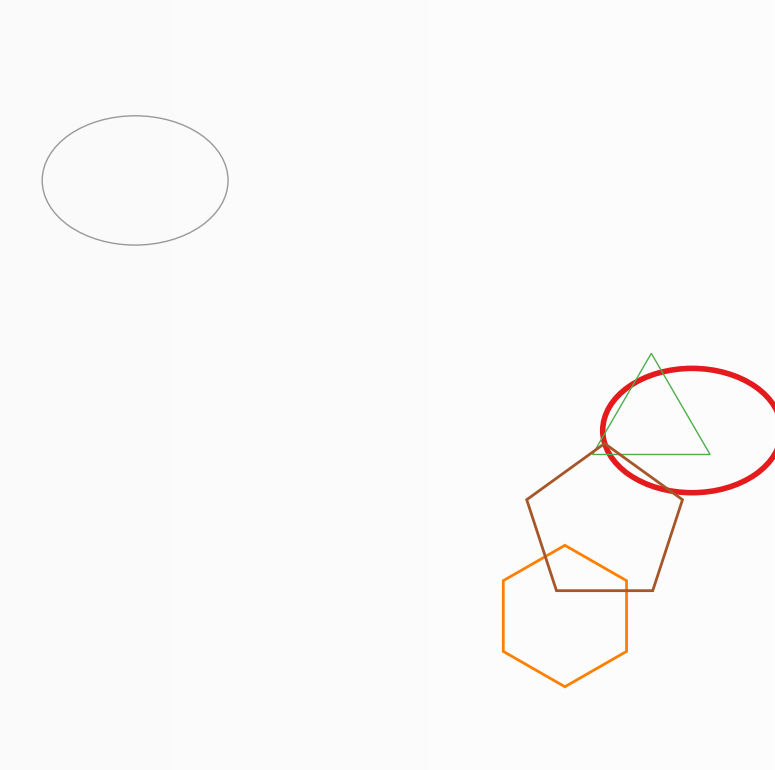[{"shape": "oval", "thickness": 2, "radius": 0.58, "center": [0.893, 0.441]}, {"shape": "triangle", "thickness": 0.5, "radius": 0.44, "center": [0.84, 0.454]}, {"shape": "hexagon", "thickness": 1, "radius": 0.46, "center": [0.729, 0.2]}, {"shape": "pentagon", "thickness": 1, "radius": 0.53, "center": [0.78, 0.318]}, {"shape": "oval", "thickness": 0.5, "radius": 0.6, "center": [0.174, 0.766]}]